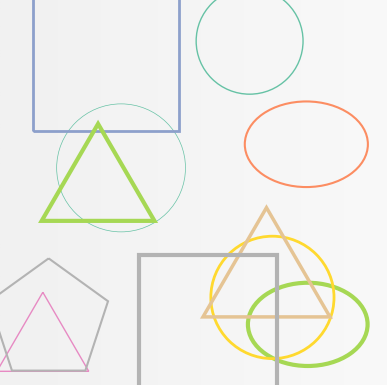[{"shape": "circle", "thickness": 1, "radius": 0.69, "center": [0.644, 0.893]}, {"shape": "circle", "thickness": 0.5, "radius": 0.83, "center": [0.312, 0.564]}, {"shape": "oval", "thickness": 1.5, "radius": 0.79, "center": [0.791, 0.625]}, {"shape": "square", "thickness": 2, "radius": 0.94, "center": [0.274, 0.849]}, {"shape": "triangle", "thickness": 1, "radius": 0.68, "center": [0.111, 0.104]}, {"shape": "oval", "thickness": 3, "radius": 0.77, "center": [0.794, 0.157]}, {"shape": "triangle", "thickness": 3, "radius": 0.84, "center": [0.253, 0.51]}, {"shape": "circle", "thickness": 2, "radius": 0.79, "center": [0.703, 0.228]}, {"shape": "triangle", "thickness": 2.5, "radius": 0.95, "center": [0.688, 0.271]}, {"shape": "square", "thickness": 3, "radius": 0.89, "center": [0.537, 0.159]}, {"shape": "pentagon", "thickness": 1.5, "radius": 0.81, "center": [0.126, 0.168]}]